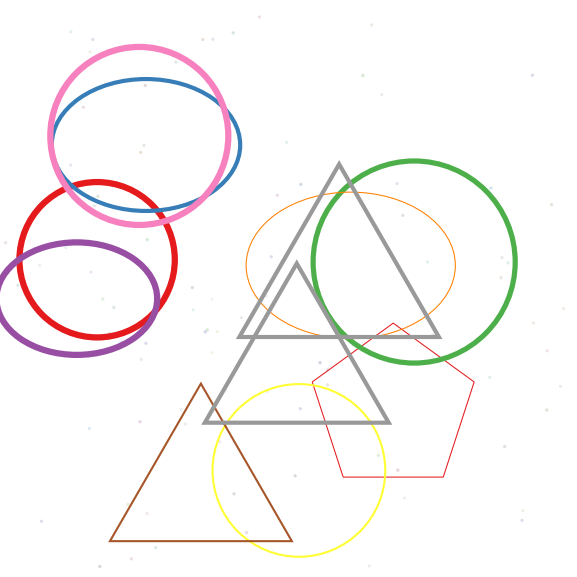[{"shape": "pentagon", "thickness": 0.5, "radius": 0.74, "center": [0.681, 0.292]}, {"shape": "circle", "thickness": 3, "radius": 0.67, "center": [0.168, 0.549]}, {"shape": "oval", "thickness": 2, "radius": 0.82, "center": [0.253, 0.748]}, {"shape": "circle", "thickness": 2.5, "radius": 0.87, "center": [0.717, 0.545]}, {"shape": "oval", "thickness": 3, "radius": 0.7, "center": [0.133, 0.482]}, {"shape": "oval", "thickness": 0.5, "radius": 0.91, "center": [0.607, 0.54]}, {"shape": "circle", "thickness": 1, "radius": 0.75, "center": [0.518, 0.185]}, {"shape": "triangle", "thickness": 1, "radius": 0.91, "center": [0.348, 0.153]}, {"shape": "circle", "thickness": 3, "radius": 0.77, "center": [0.241, 0.764]}, {"shape": "triangle", "thickness": 2, "radius": 0.92, "center": [0.514, 0.359]}, {"shape": "triangle", "thickness": 2, "radius": 1.0, "center": [0.587, 0.515]}]